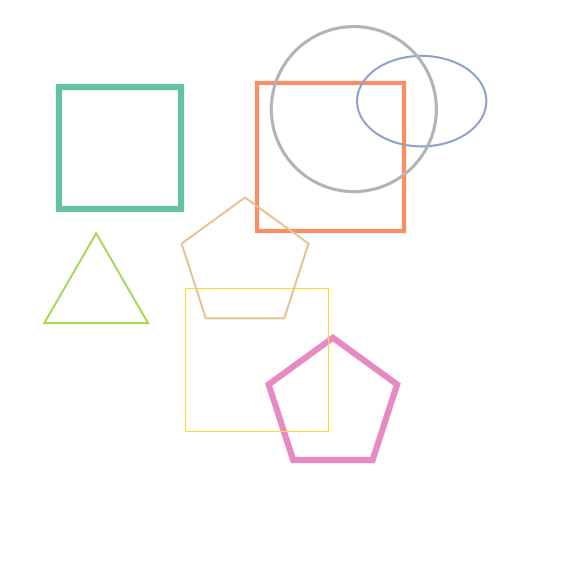[{"shape": "square", "thickness": 3, "radius": 0.53, "center": [0.208, 0.743]}, {"shape": "square", "thickness": 2, "radius": 0.64, "center": [0.572, 0.727]}, {"shape": "oval", "thickness": 1, "radius": 0.56, "center": [0.73, 0.824]}, {"shape": "pentagon", "thickness": 3, "radius": 0.58, "center": [0.576, 0.297]}, {"shape": "triangle", "thickness": 1, "radius": 0.52, "center": [0.167, 0.492]}, {"shape": "square", "thickness": 0.5, "radius": 0.62, "center": [0.443, 0.376]}, {"shape": "pentagon", "thickness": 1, "radius": 0.58, "center": [0.424, 0.542]}, {"shape": "circle", "thickness": 1.5, "radius": 0.71, "center": [0.613, 0.81]}]